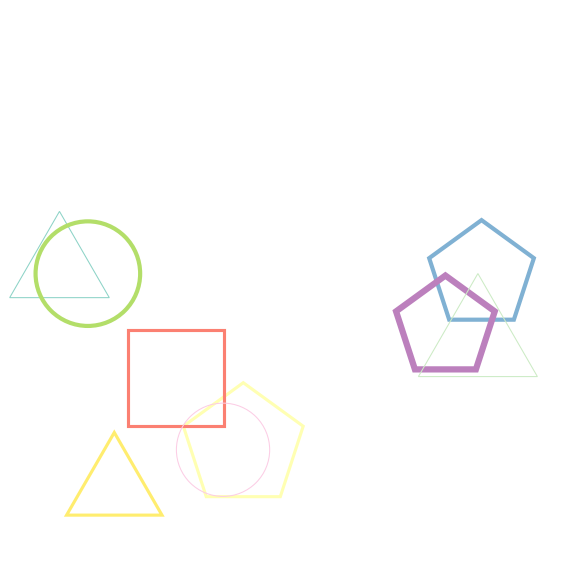[{"shape": "triangle", "thickness": 0.5, "radius": 0.5, "center": [0.103, 0.534]}, {"shape": "pentagon", "thickness": 1.5, "radius": 0.55, "center": [0.421, 0.227]}, {"shape": "square", "thickness": 1.5, "radius": 0.41, "center": [0.305, 0.345]}, {"shape": "pentagon", "thickness": 2, "radius": 0.48, "center": [0.834, 0.523]}, {"shape": "circle", "thickness": 2, "radius": 0.45, "center": [0.152, 0.525]}, {"shape": "circle", "thickness": 0.5, "radius": 0.4, "center": [0.386, 0.22]}, {"shape": "pentagon", "thickness": 3, "radius": 0.45, "center": [0.771, 0.432]}, {"shape": "triangle", "thickness": 0.5, "radius": 0.59, "center": [0.828, 0.407]}, {"shape": "triangle", "thickness": 1.5, "radius": 0.48, "center": [0.198, 0.155]}]